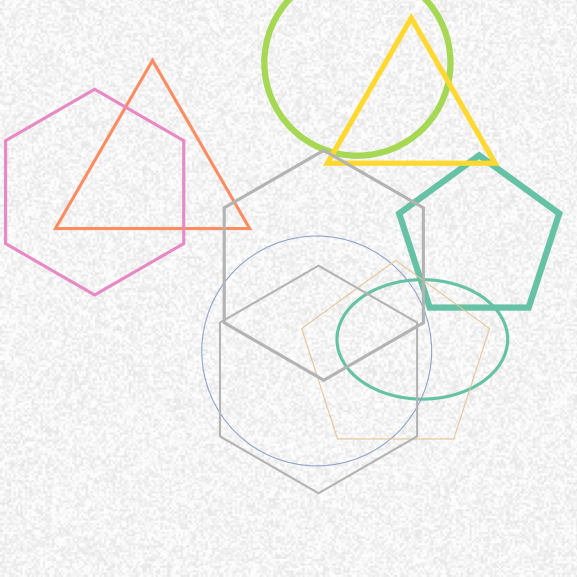[{"shape": "pentagon", "thickness": 3, "radius": 0.73, "center": [0.83, 0.584]}, {"shape": "oval", "thickness": 1.5, "radius": 0.74, "center": [0.731, 0.411]}, {"shape": "triangle", "thickness": 1.5, "radius": 0.97, "center": [0.264, 0.7]}, {"shape": "circle", "thickness": 0.5, "radius": 1.0, "center": [0.548, 0.391]}, {"shape": "hexagon", "thickness": 1.5, "radius": 0.89, "center": [0.164, 0.666]}, {"shape": "circle", "thickness": 3, "radius": 0.81, "center": [0.619, 0.891]}, {"shape": "triangle", "thickness": 2.5, "radius": 0.84, "center": [0.712, 0.8]}, {"shape": "pentagon", "thickness": 0.5, "radius": 0.86, "center": [0.685, 0.377]}, {"shape": "hexagon", "thickness": 1, "radius": 0.99, "center": [0.552, 0.342]}, {"shape": "hexagon", "thickness": 1.5, "radius": 1.0, "center": [0.561, 0.54]}]